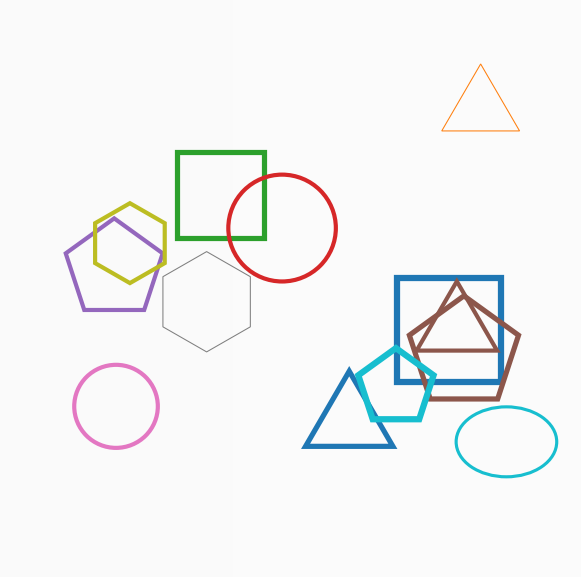[{"shape": "triangle", "thickness": 2.5, "radius": 0.43, "center": [0.601, 0.27]}, {"shape": "square", "thickness": 3, "radius": 0.45, "center": [0.772, 0.427]}, {"shape": "triangle", "thickness": 0.5, "radius": 0.39, "center": [0.827, 0.811]}, {"shape": "square", "thickness": 2.5, "radius": 0.37, "center": [0.379, 0.662]}, {"shape": "circle", "thickness": 2, "radius": 0.46, "center": [0.485, 0.604]}, {"shape": "pentagon", "thickness": 2, "radius": 0.44, "center": [0.196, 0.533]}, {"shape": "triangle", "thickness": 2, "radius": 0.4, "center": [0.786, 0.432]}, {"shape": "pentagon", "thickness": 2.5, "radius": 0.49, "center": [0.798, 0.388]}, {"shape": "circle", "thickness": 2, "radius": 0.36, "center": [0.2, 0.295]}, {"shape": "hexagon", "thickness": 0.5, "radius": 0.43, "center": [0.355, 0.477]}, {"shape": "hexagon", "thickness": 2, "radius": 0.35, "center": [0.224, 0.578]}, {"shape": "oval", "thickness": 1.5, "radius": 0.43, "center": [0.871, 0.234]}, {"shape": "pentagon", "thickness": 3, "radius": 0.34, "center": [0.681, 0.328]}]